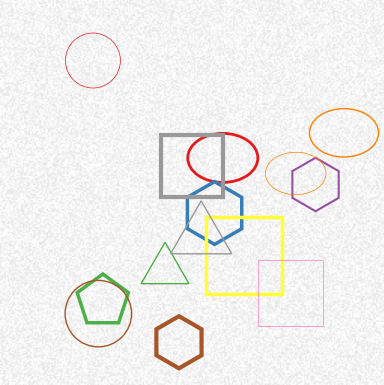[{"shape": "oval", "thickness": 2, "radius": 0.46, "center": [0.579, 0.59]}, {"shape": "circle", "thickness": 0.5, "radius": 0.36, "center": [0.241, 0.843]}, {"shape": "hexagon", "thickness": 2.5, "radius": 0.41, "center": [0.557, 0.447]}, {"shape": "pentagon", "thickness": 2.5, "radius": 0.35, "center": [0.267, 0.218]}, {"shape": "triangle", "thickness": 1, "radius": 0.36, "center": [0.429, 0.299]}, {"shape": "hexagon", "thickness": 1.5, "radius": 0.35, "center": [0.82, 0.521]}, {"shape": "oval", "thickness": 0.5, "radius": 0.39, "center": [0.768, 0.549]}, {"shape": "oval", "thickness": 1, "radius": 0.45, "center": [0.894, 0.655]}, {"shape": "square", "thickness": 2.5, "radius": 0.5, "center": [0.634, 0.336]}, {"shape": "circle", "thickness": 1, "radius": 0.43, "center": [0.255, 0.185]}, {"shape": "hexagon", "thickness": 3, "radius": 0.34, "center": [0.465, 0.111]}, {"shape": "square", "thickness": 0.5, "radius": 0.43, "center": [0.755, 0.238]}, {"shape": "triangle", "thickness": 1, "radius": 0.46, "center": [0.523, 0.387]}, {"shape": "square", "thickness": 3, "radius": 0.4, "center": [0.499, 0.569]}]